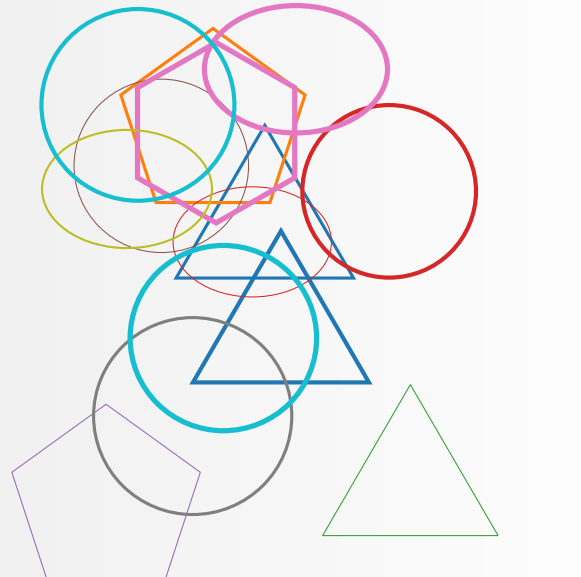[{"shape": "triangle", "thickness": 1.5, "radius": 0.88, "center": [0.456, 0.606]}, {"shape": "triangle", "thickness": 2, "radius": 0.87, "center": [0.483, 0.424]}, {"shape": "pentagon", "thickness": 1.5, "radius": 0.83, "center": [0.366, 0.783]}, {"shape": "triangle", "thickness": 0.5, "radius": 0.87, "center": [0.706, 0.159]}, {"shape": "oval", "thickness": 0.5, "radius": 0.68, "center": [0.434, 0.58]}, {"shape": "circle", "thickness": 2, "radius": 0.75, "center": [0.67, 0.668]}, {"shape": "pentagon", "thickness": 0.5, "radius": 0.85, "center": [0.182, 0.129]}, {"shape": "circle", "thickness": 0.5, "radius": 0.75, "center": [0.278, 0.712]}, {"shape": "hexagon", "thickness": 2.5, "radius": 0.78, "center": [0.372, 0.769]}, {"shape": "oval", "thickness": 2.5, "radius": 0.79, "center": [0.509, 0.879]}, {"shape": "circle", "thickness": 1.5, "radius": 0.85, "center": [0.332, 0.279]}, {"shape": "oval", "thickness": 1, "radius": 0.73, "center": [0.219, 0.672]}, {"shape": "circle", "thickness": 2.5, "radius": 0.8, "center": [0.384, 0.414]}, {"shape": "circle", "thickness": 2, "radius": 0.83, "center": [0.237, 0.818]}]